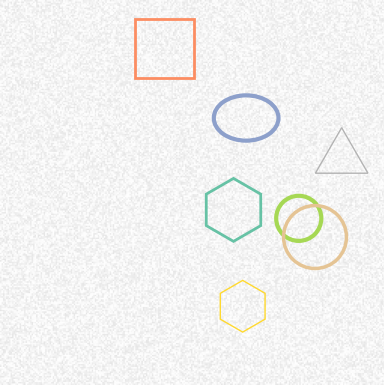[{"shape": "hexagon", "thickness": 2, "radius": 0.41, "center": [0.607, 0.455]}, {"shape": "square", "thickness": 2, "radius": 0.39, "center": [0.428, 0.873]}, {"shape": "oval", "thickness": 3, "radius": 0.42, "center": [0.639, 0.694]}, {"shape": "circle", "thickness": 3, "radius": 0.29, "center": [0.776, 0.433]}, {"shape": "hexagon", "thickness": 1, "radius": 0.34, "center": [0.63, 0.205]}, {"shape": "circle", "thickness": 2.5, "radius": 0.41, "center": [0.818, 0.384]}, {"shape": "triangle", "thickness": 1, "radius": 0.39, "center": [0.887, 0.59]}]